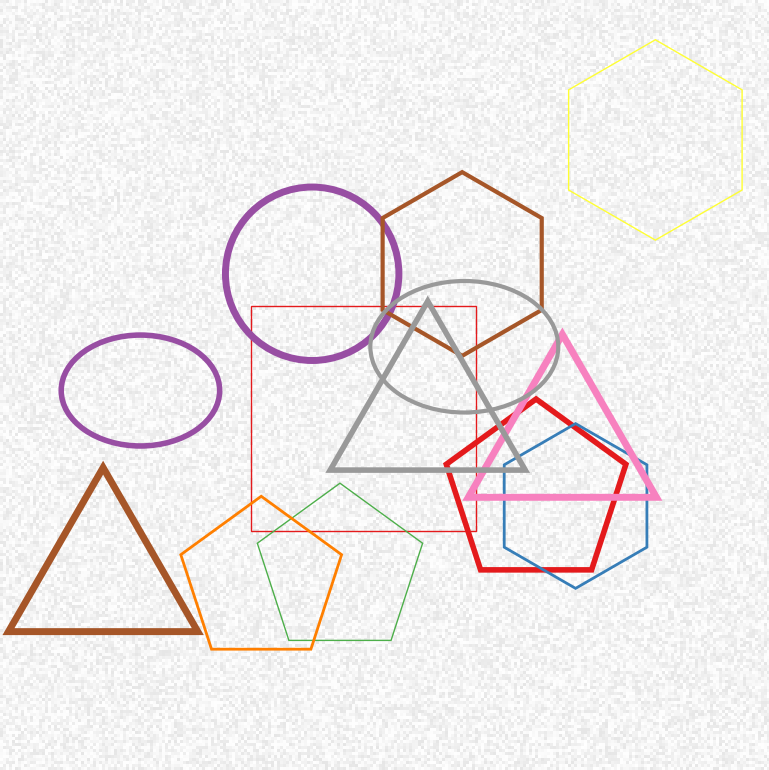[{"shape": "square", "thickness": 0.5, "radius": 0.73, "center": [0.472, 0.457]}, {"shape": "pentagon", "thickness": 2, "radius": 0.61, "center": [0.696, 0.359]}, {"shape": "hexagon", "thickness": 1, "radius": 0.53, "center": [0.747, 0.343]}, {"shape": "pentagon", "thickness": 0.5, "radius": 0.56, "center": [0.442, 0.26]}, {"shape": "circle", "thickness": 2.5, "radius": 0.56, "center": [0.405, 0.644]}, {"shape": "oval", "thickness": 2, "radius": 0.51, "center": [0.182, 0.493]}, {"shape": "pentagon", "thickness": 1, "radius": 0.55, "center": [0.339, 0.246]}, {"shape": "hexagon", "thickness": 0.5, "radius": 0.65, "center": [0.851, 0.818]}, {"shape": "hexagon", "thickness": 1.5, "radius": 0.6, "center": [0.6, 0.657]}, {"shape": "triangle", "thickness": 2.5, "radius": 0.71, "center": [0.134, 0.251]}, {"shape": "triangle", "thickness": 2.5, "radius": 0.71, "center": [0.73, 0.425]}, {"shape": "oval", "thickness": 1.5, "radius": 0.61, "center": [0.603, 0.55]}, {"shape": "triangle", "thickness": 2, "radius": 0.73, "center": [0.556, 0.463]}]